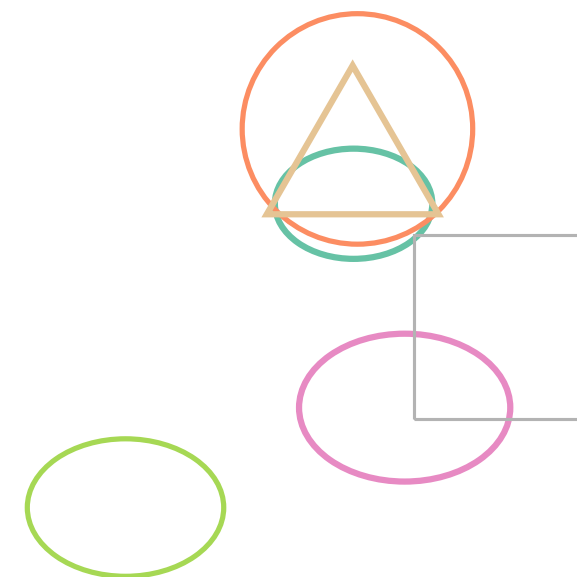[{"shape": "oval", "thickness": 3, "radius": 0.68, "center": [0.612, 0.646]}, {"shape": "circle", "thickness": 2.5, "radius": 1.0, "center": [0.619, 0.776]}, {"shape": "oval", "thickness": 3, "radius": 0.91, "center": [0.701, 0.293]}, {"shape": "oval", "thickness": 2.5, "radius": 0.85, "center": [0.217, 0.12]}, {"shape": "triangle", "thickness": 3, "radius": 0.86, "center": [0.611, 0.714]}, {"shape": "square", "thickness": 1.5, "radius": 0.8, "center": [0.876, 0.433]}]